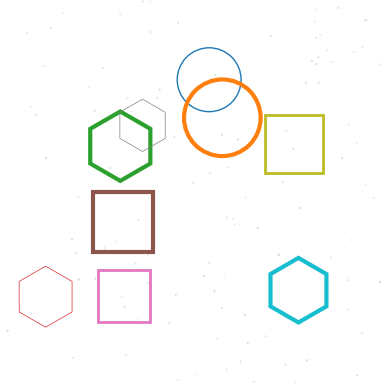[{"shape": "circle", "thickness": 1, "radius": 0.41, "center": [0.543, 0.793]}, {"shape": "circle", "thickness": 3, "radius": 0.5, "center": [0.578, 0.694]}, {"shape": "hexagon", "thickness": 3, "radius": 0.45, "center": [0.312, 0.62]}, {"shape": "hexagon", "thickness": 0.5, "radius": 0.4, "center": [0.118, 0.229]}, {"shape": "square", "thickness": 3, "radius": 0.39, "center": [0.32, 0.423]}, {"shape": "square", "thickness": 2, "radius": 0.33, "center": [0.322, 0.232]}, {"shape": "hexagon", "thickness": 0.5, "radius": 0.34, "center": [0.37, 0.674]}, {"shape": "square", "thickness": 2, "radius": 0.38, "center": [0.763, 0.625]}, {"shape": "hexagon", "thickness": 3, "radius": 0.42, "center": [0.775, 0.246]}]